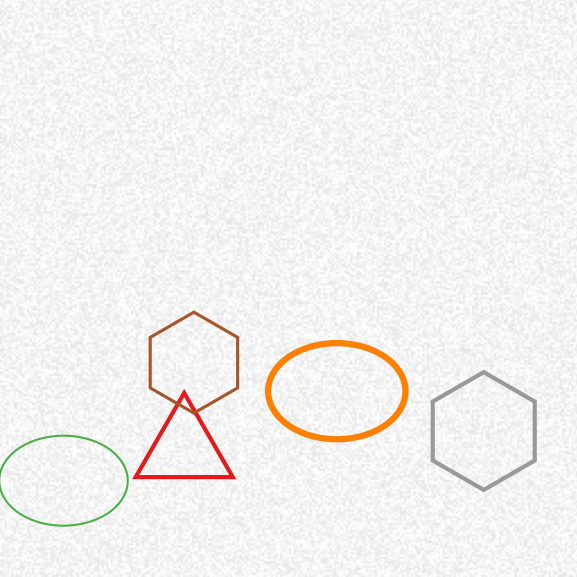[{"shape": "triangle", "thickness": 2, "radius": 0.49, "center": [0.319, 0.222]}, {"shape": "oval", "thickness": 1, "radius": 0.56, "center": [0.11, 0.167]}, {"shape": "oval", "thickness": 3, "radius": 0.59, "center": [0.583, 0.322]}, {"shape": "hexagon", "thickness": 1.5, "radius": 0.44, "center": [0.336, 0.371]}, {"shape": "hexagon", "thickness": 2, "radius": 0.51, "center": [0.838, 0.253]}]